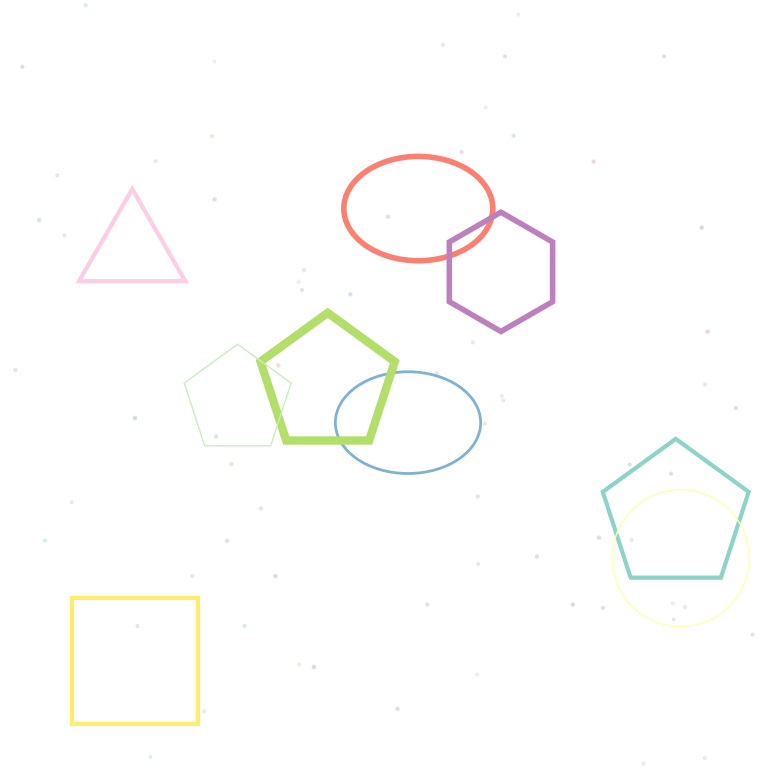[{"shape": "pentagon", "thickness": 1.5, "radius": 0.5, "center": [0.878, 0.33]}, {"shape": "circle", "thickness": 0.5, "radius": 0.44, "center": [0.884, 0.275]}, {"shape": "oval", "thickness": 2, "radius": 0.48, "center": [0.543, 0.729]}, {"shape": "oval", "thickness": 1, "radius": 0.47, "center": [0.53, 0.451]}, {"shape": "pentagon", "thickness": 3, "radius": 0.46, "center": [0.426, 0.502]}, {"shape": "triangle", "thickness": 1.5, "radius": 0.4, "center": [0.172, 0.675]}, {"shape": "hexagon", "thickness": 2, "radius": 0.39, "center": [0.651, 0.647]}, {"shape": "pentagon", "thickness": 0.5, "radius": 0.36, "center": [0.309, 0.48]}, {"shape": "square", "thickness": 1.5, "radius": 0.41, "center": [0.176, 0.142]}]